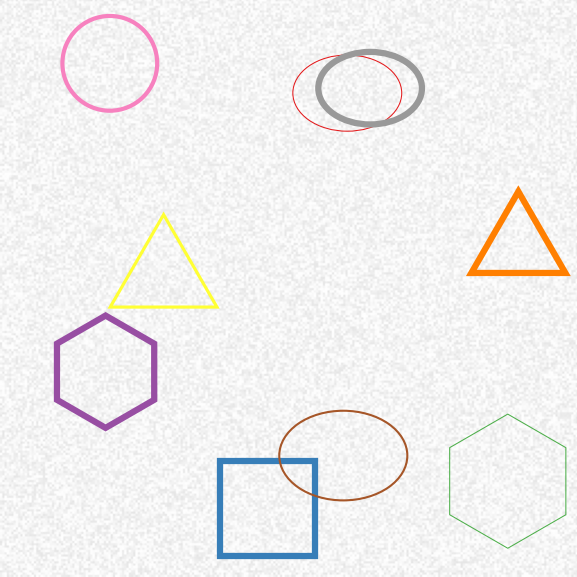[{"shape": "oval", "thickness": 0.5, "radius": 0.47, "center": [0.601, 0.838]}, {"shape": "square", "thickness": 3, "radius": 0.41, "center": [0.463, 0.118]}, {"shape": "hexagon", "thickness": 0.5, "radius": 0.58, "center": [0.879, 0.166]}, {"shape": "hexagon", "thickness": 3, "radius": 0.49, "center": [0.183, 0.355]}, {"shape": "triangle", "thickness": 3, "radius": 0.47, "center": [0.898, 0.573]}, {"shape": "triangle", "thickness": 1.5, "radius": 0.53, "center": [0.283, 0.521]}, {"shape": "oval", "thickness": 1, "radius": 0.55, "center": [0.594, 0.21]}, {"shape": "circle", "thickness": 2, "radius": 0.41, "center": [0.19, 0.889]}, {"shape": "oval", "thickness": 3, "radius": 0.45, "center": [0.641, 0.846]}]